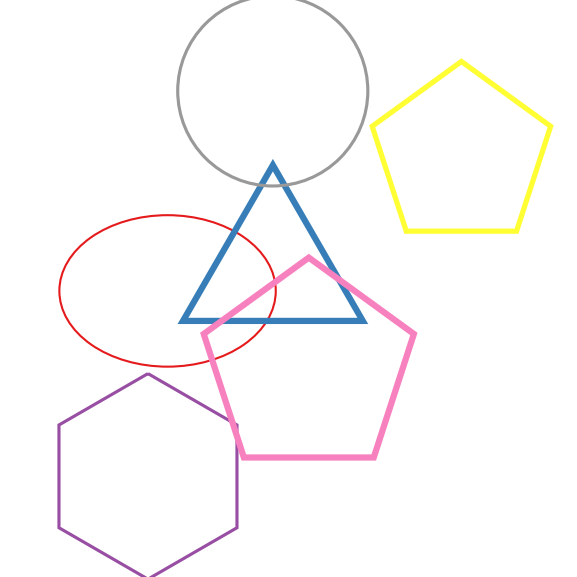[{"shape": "oval", "thickness": 1, "radius": 0.94, "center": [0.29, 0.495]}, {"shape": "triangle", "thickness": 3, "radius": 0.9, "center": [0.473, 0.533]}, {"shape": "hexagon", "thickness": 1.5, "radius": 0.89, "center": [0.256, 0.174]}, {"shape": "pentagon", "thickness": 2.5, "radius": 0.81, "center": [0.799, 0.73]}, {"shape": "pentagon", "thickness": 3, "radius": 0.96, "center": [0.535, 0.362]}, {"shape": "circle", "thickness": 1.5, "radius": 0.82, "center": [0.472, 0.842]}]